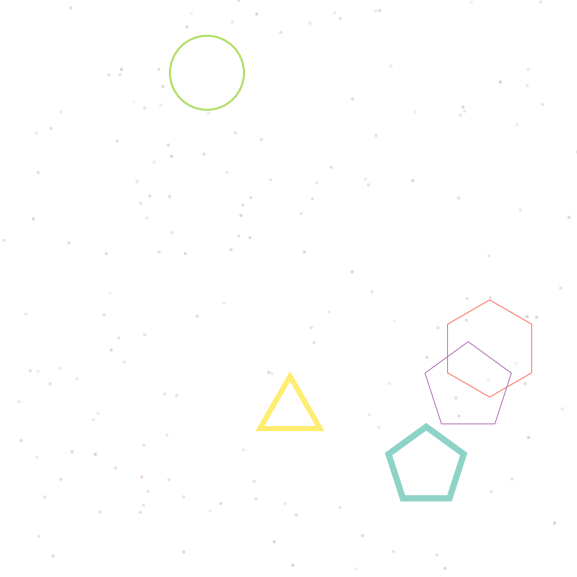[{"shape": "pentagon", "thickness": 3, "radius": 0.34, "center": [0.738, 0.192]}, {"shape": "hexagon", "thickness": 0.5, "radius": 0.42, "center": [0.848, 0.396]}, {"shape": "circle", "thickness": 1, "radius": 0.32, "center": [0.358, 0.873]}, {"shape": "pentagon", "thickness": 0.5, "radius": 0.39, "center": [0.811, 0.329]}, {"shape": "triangle", "thickness": 2.5, "radius": 0.3, "center": [0.502, 0.287]}]